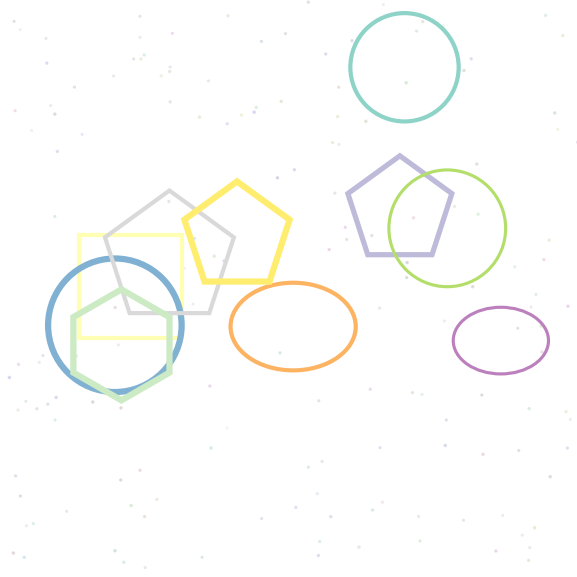[{"shape": "circle", "thickness": 2, "radius": 0.47, "center": [0.7, 0.883]}, {"shape": "square", "thickness": 2, "radius": 0.44, "center": [0.226, 0.503]}, {"shape": "pentagon", "thickness": 2.5, "radius": 0.47, "center": [0.692, 0.635]}, {"shape": "circle", "thickness": 3, "radius": 0.58, "center": [0.199, 0.436]}, {"shape": "oval", "thickness": 2, "radius": 0.54, "center": [0.508, 0.434]}, {"shape": "circle", "thickness": 1.5, "radius": 0.51, "center": [0.774, 0.604]}, {"shape": "pentagon", "thickness": 2, "radius": 0.59, "center": [0.293, 0.552]}, {"shape": "oval", "thickness": 1.5, "radius": 0.41, "center": [0.867, 0.409]}, {"shape": "hexagon", "thickness": 3, "radius": 0.48, "center": [0.21, 0.402]}, {"shape": "pentagon", "thickness": 3, "radius": 0.48, "center": [0.41, 0.589]}]